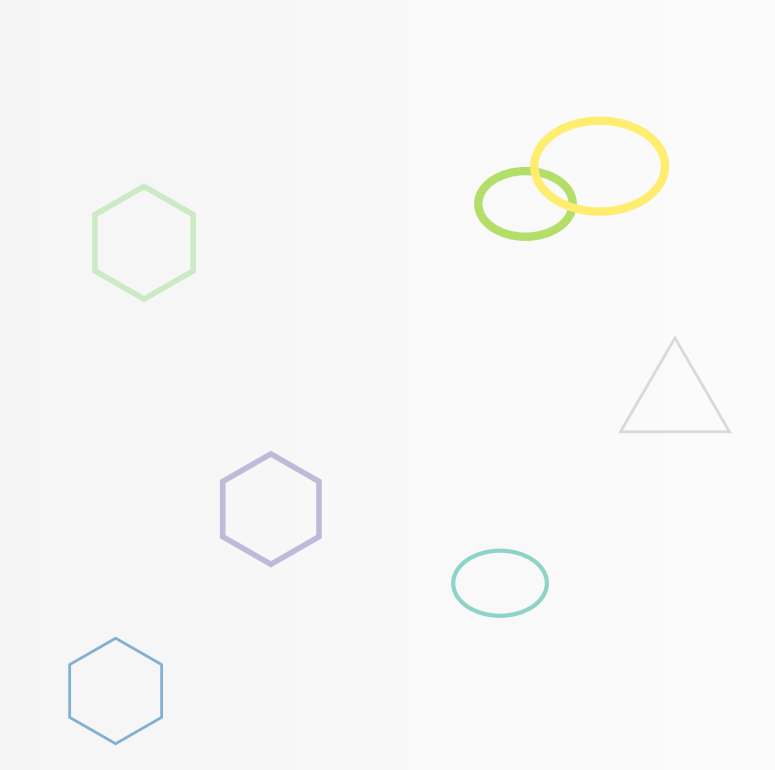[{"shape": "oval", "thickness": 1.5, "radius": 0.3, "center": [0.645, 0.243]}, {"shape": "hexagon", "thickness": 2, "radius": 0.36, "center": [0.35, 0.339]}, {"shape": "hexagon", "thickness": 1, "radius": 0.34, "center": [0.149, 0.103]}, {"shape": "oval", "thickness": 3, "radius": 0.3, "center": [0.678, 0.735]}, {"shape": "triangle", "thickness": 1, "radius": 0.41, "center": [0.871, 0.48]}, {"shape": "hexagon", "thickness": 2, "radius": 0.37, "center": [0.186, 0.685]}, {"shape": "oval", "thickness": 3, "radius": 0.42, "center": [0.774, 0.784]}]